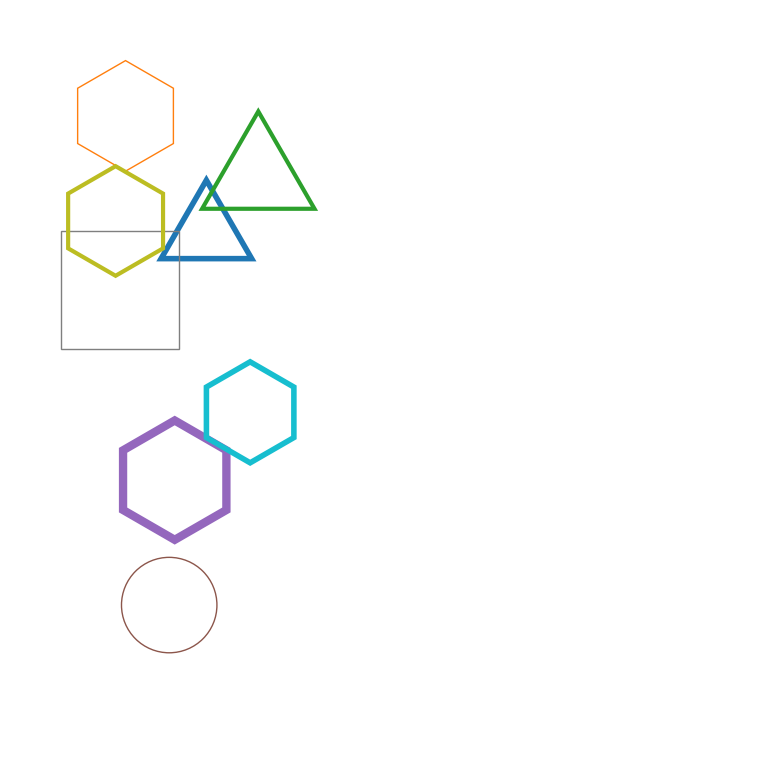[{"shape": "triangle", "thickness": 2, "radius": 0.34, "center": [0.268, 0.698]}, {"shape": "hexagon", "thickness": 0.5, "radius": 0.36, "center": [0.163, 0.849]}, {"shape": "triangle", "thickness": 1.5, "radius": 0.42, "center": [0.335, 0.771]}, {"shape": "hexagon", "thickness": 3, "radius": 0.39, "center": [0.227, 0.376]}, {"shape": "circle", "thickness": 0.5, "radius": 0.31, "center": [0.22, 0.214]}, {"shape": "square", "thickness": 0.5, "radius": 0.38, "center": [0.156, 0.623]}, {"shape": "hexagon", "thickness": 1.5, "radius": 0.36, "center": [0.15, 0.713]}, {"shape": "hexagon", "thickness": 2, "radius": 0.33, "center": [0.325, 0.465]}]